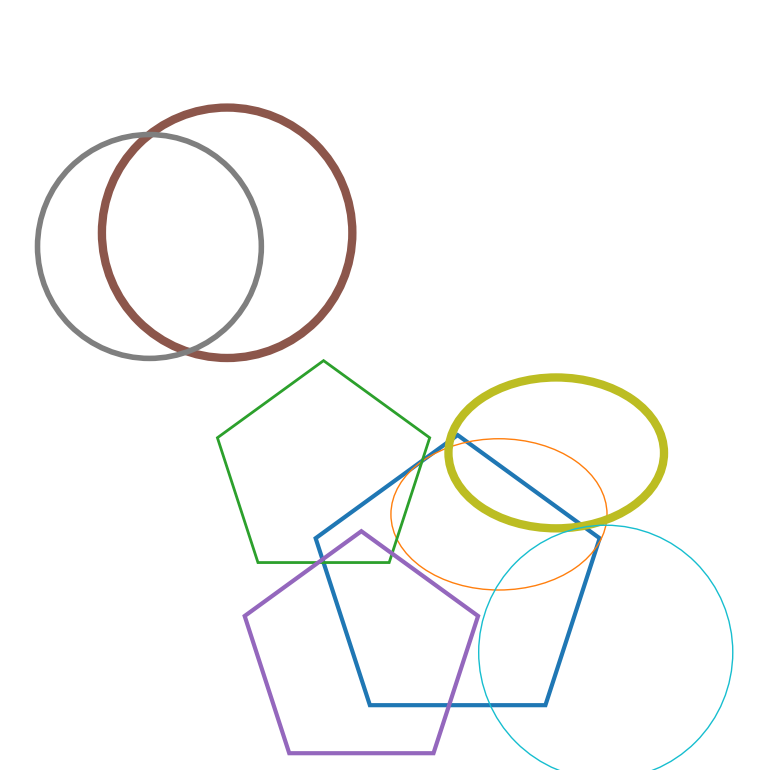[{"shape": "pentagon", "thickness": 1.5, "radius": 0.97, "center": [0.594, 0.241]}, {"shape": "oval", "thickness": 0.5, "radius": 0.7, "center": [0.648, 0.332]}, {"shape": "pentagon", "thickness": 1, "radius": 0.72, "center": [0.42, 0.387]}, {"shape": "pentagon", "thickness": 1.5, "radius": 0.8, "center": [0.469, 0.151]}, {"shape": "circle", "thickness": 3, "radius": 0.81, "center": [0.295, 0.698]}, {"shape": "circle", "thickness": 2, "radius": 0.73, "center": [0.194, 0.68]}, {"shape": "oval", "thickness": 3, "radius": 0.7, "center": [0.722, 0.412]}, {"shape": "circle", "thickness": 0.5, "radius": 0.82, "center": [0.787, 0.153]}]